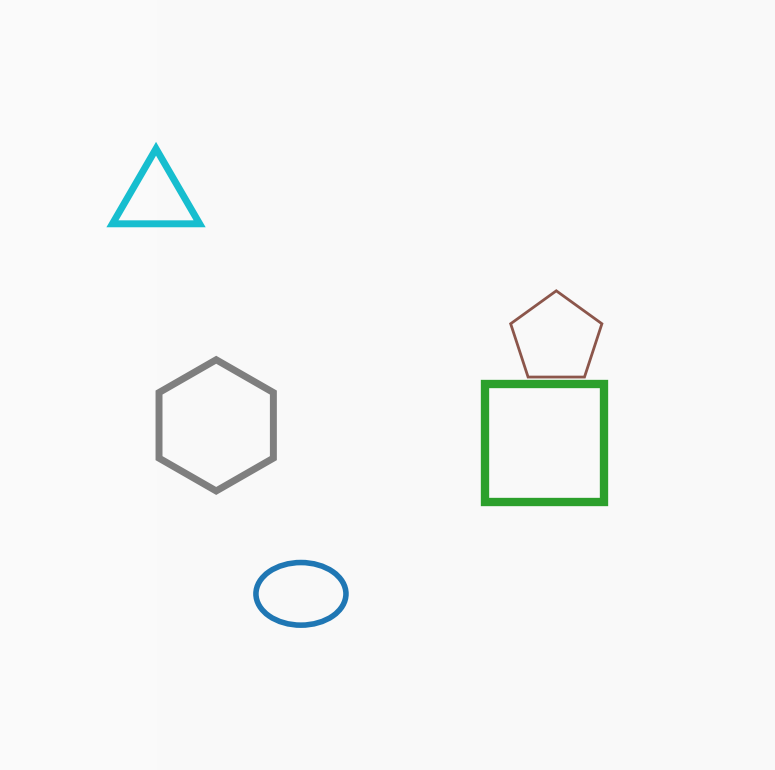[{"shape": "oval", "thickness": 2, "radius": 0.29, "center": [0.388, 0.229]}, {"shape": "square", "thickness": 3, "radius": 0.38, "center": [0.703, 0.424]}, {"shape": "pentagon", "thickness": 1, "radius": 0.31, "center": [0.718, 0.56]}, {"shape": "hexagon", "thickness": 2.5, "radius": 0.43, "center": [0.279, 0.448]}, {"shape": "triangle", "thickness": 2.5, "radius": 0.32, "center": [0.201, 0.742]}]